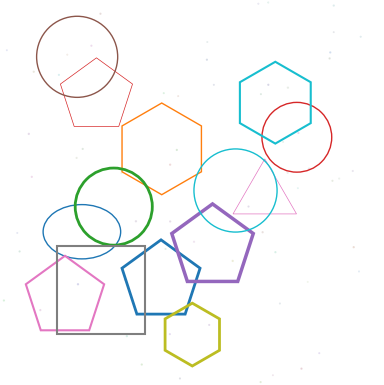[{"shape": "oval", "thickness": 1, "radius": 0.5, "center": [0.213, 0.398]}, {"shape": "pentagon", "thickness": 2, "radius": 0.53, "center": [0.418, 0.27]}, {"shape": "hexagon", "thickness": 1, "radius": 0.6, "center": [0.42, 0.613]}, {"shape": "circle", "thickness": 2, "radius": 0.5, "center": [0.295, 0.463]}, {"shape": "circle", "thickness": 1, "radius": 0.45, "center": [0.771, 0.643]}, {"shape": "pentagon", "thickness": 0.5, "radius": 0.49, "center": [0.251, 0.751]}, {"shape": "pentagon", "thickness": 2.5, "radius": 0.56, "center": [0.552, 0.359]}, {"shape": "circle", "thickness": 1, "radius": 0.53, "center": [0.2, 0.852]}, {"shape": "pentagon", "thickness": 1.5, "radius": 0.53, "center": [0.169, 0.229]}, {"shape": "triangle", "thickness": 0.5, "radius": 0.48, "center": [0.688, 0.492]}, {"shape": "square", "thickness": 1.5, "radius": 0.57, "center": [0.262, 0.247]}, {"shape": "hexagon", "thickness": 2, "radius": 0.41, "center": [0.499, 0.131]}, {"shape": "hexagon", "thickness": 1.5, "radius": 0.53, "center": [0.715, 0.733]}, {"shape": "circle", "thickness": 1, "radius": 0.54, "center": [0.612, 0.505]}]